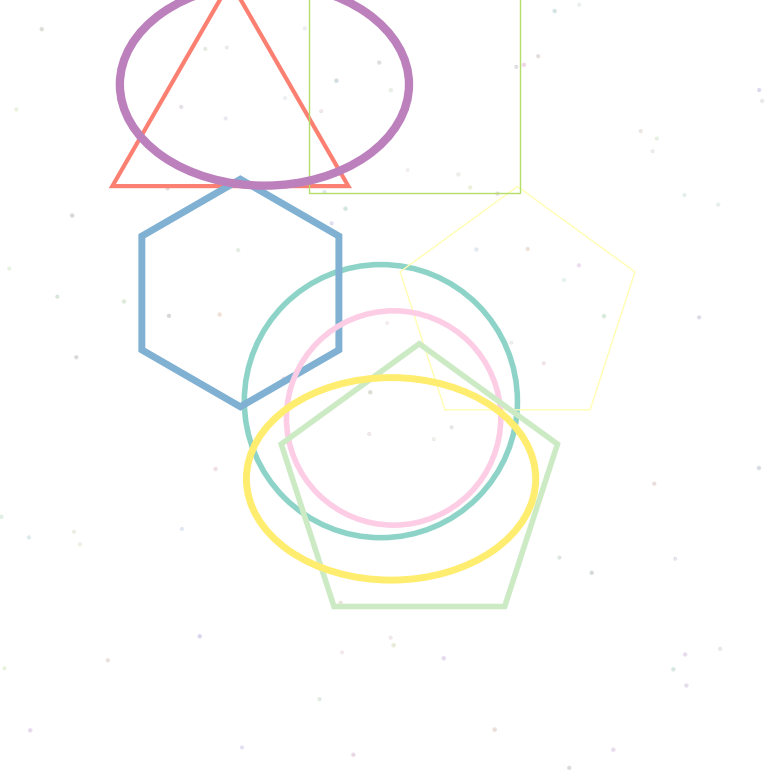[{"shape": "circle", "thickness": 2, "radius": 0.89, "center": [0.495, 0.479]}, {"shape": "pentagon", "thickness": 0.5, "radius": 0.8, "center": [0.672, 0.597]}, {"shape": "triangle", "thickness": 1.5, "radius": 0.88, "center": [0.299, 0.847]}, {"shape": "hexagon", "thickness": 2.5, "radius": 0.74, "center": [0.312, 0.619]}, {"shape": "square", "thickness": 0.5, "radius": 0.69, "center": [0.538, 0.887]}, {"shape": "circle", "thickness": 2, "radius": 0.7, "center": [0.511, 0.457]}, {"shape": "oval", "thickness": 3, "radius": 0.94, "center": [0.343, 0.89]}, {"shape": "pentagon", "thickness": 2, "radius": 0.94, "center": [0.545, 0.365]}, {"shape": "oval", "thickness": 2.5, "radius": 0.94, "center": [0.508, 0.378]}]